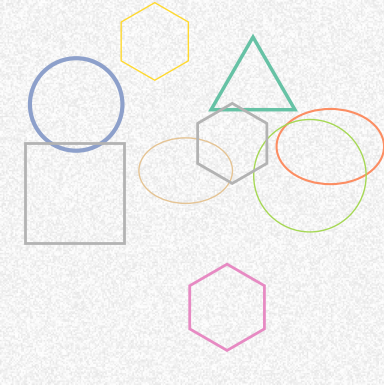[{"shape": "triangle", "thickness": 2.5, "radius": 0.63, "center": [0.657, 0.778]}, {"shape": "oval", "thickness": 1.5, "radius": 0.7, "center": [0.858, 0.619]}, {"shape": "circle", "thickness": 3, "radius": 0.6, "center": [0.198, 0.729]}, {"shape": "hexagon", "thickness": 2, "radius": 0.56, "center": [0.59, 0.202]}, {"shape": "circle", "thickness": 1, "radius": 0.73, "center": [0.805, 0.544]}, {"shape": "hexagon", "thickness": 1, "radius": 0.5, "center": [0.402, 0.892]}, {"shape": "oval", "thickness": 1, "radius": 0.61, "center": [0.482, 0.557]}, {"shape": "hexagon", "thickness": 2, "radius": 0.52, "center": [0.603, 0.628]}, {"shape": "square", "thickness": 2, "radius": 0.64, "center": [0.193, 0.499]}]